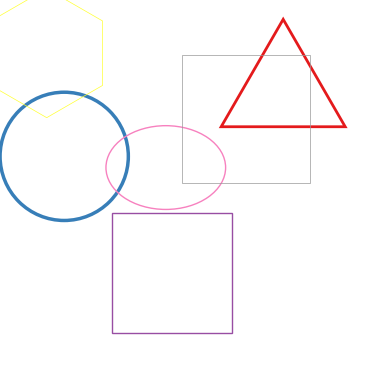[{"shape": "triangle", "thickness": 2, "radius": 0.93, "center": [0.736, 0.764]}, {"shape": "circle", "thickness": 2.5, "radius": 0.83, "center": [0.167, 0.594]}, {"shape": "square", "thickness": 1, "radius": 0.78, "center": [0.446, 0.291]}, {"shape": "hexagon", "thickness": 0.5, "radius": 0.84, "center": [0.121, 0.862]}, {"shape": "oval", "thickness": 1, "radius": 0.78, "center": [0.431, 0.565]}, {"shape": "square", "thickness": 0.5, "radius": 0.83, "center": [0.638, 0.692]}]